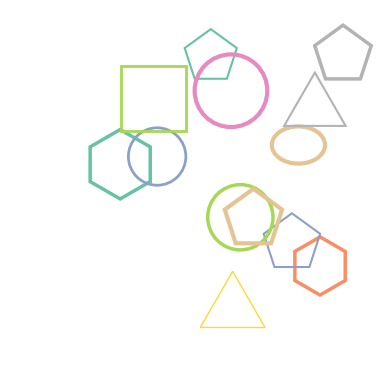[{"shape": "hexagon", "thickness": 2.5, "radius": 0.45, "center": [0.312, 0.573]}, {"shape": "pentagon", "thickness": 1.5, "radius": 0.36, "center": [0.547, 0.853]}, {"shape": "hexagon", "thickness": 2.5, "radius": 0.38, "center": [0.831, 0.309]}, {"shape": "pentagon", "thickness": 1.5, "radius": 0.39, "center": [0.758, 0.369]}, {"shape": "circle", "thickness": 2, "radius": 0.37, "center": [0.408, 0.593]}, {"shape": "circle", "thickness": 3, "radius": 0.47, "center": [0.6, 0.764]}, {"shape": "circle", "thickness": 2.5, "radius": 0.42, "center": [0.624, 0.436]}, {"shape": "square", "thickness": 2, "radius": 0.42, "center": [0.399, 0.745]}, {"shape": "triangle", "thickness": 1, "radius": 0.49, "center": [0.604, 0.198]}, {"shape": "oval", "thickness": 3, "radius": 0.35, "center": [0.775, 0.623]}, {"shape": "pentagon", "thickness": 3, "radius": 0.39, "center": [0.658, 0.431]}, {"shape": "triangle", "thickness": 1.5, "radius": 0.46, "center": [0.818, 0.719]}, {"shape": "pentagon", "thickness": 2.5, "radius": 0.39, "center": [0.891, 0.857]}]